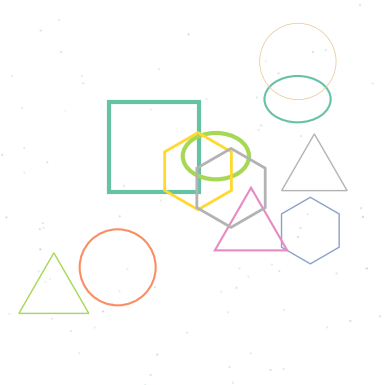[{"shape": "oval", "thickness": 1.5, "radius": 0.43, "center": [0.773, 0.742]}, {"shape": "square", "thickness": 3, "radius": 0.58, "center": [0.399, 0.619]}, {"shape": "circle", "thickness": 1.5, "radius": 0.49, "center": [0.306, 0.306]}, {"shape": "hexagon", "thickness": 1, "radius": 0.43, "center": [0.806, 0.401]}, {"shape": "triangle", "thickness": 1.5, "radius": 0.54, "center": [0.652, 0.404]}, {"shape": "oval", "thickness": 3, "radius": 0.43, "center": [0.561, 0.594]}, {"shape": "triangle", "thickness": 1, "radius": 0.52, "center": [0.14, 0.238]}, {"shape": "hexagon", "thickness": 2, "radius": 0.5, "center": [0.514, 0.555]}, {"shape": "circle", "thickness": 0.5, "radius": 0.5, "center": [0.774, 0.84]}, {"shape": "hexagon", "thickness": 2, "radius": 0.51, "center": [0.6, 0.512]}, {"shape": "triangle", "thickness": 1, "radius": 0.49, "center": [0.816, 0.554]}]